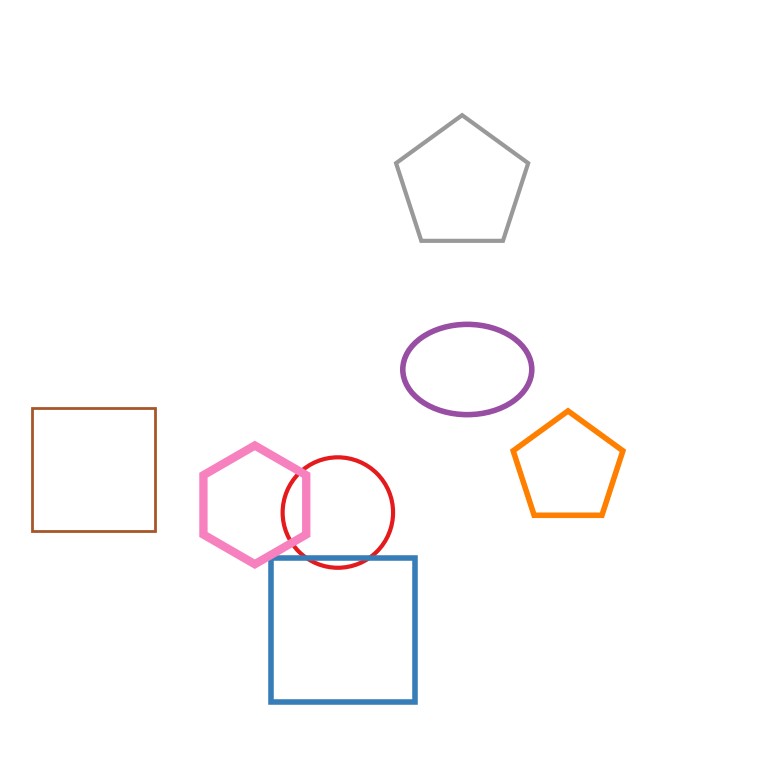[{"shape": "circle", "thickness": 1.5, "radius": 0.36, "center": [0.439, 0.334]}, {"shape": "square", "thickness": 2, "radius": 0.47, "center": [0.445, 0.182]}, {"shape": "oval", "thickness": 2, "radius": 0.42, "center": [0.607, 0.52]}, {"shape": "pentagon", "thickness": 2, "radius": 0.37, "center": [0.738, 0.391]}, {"shape": "square", "thickness": 1, "radius": 0.4, "center": [0.121, 0.391]}, {"shape": "hexagon", "thickness": 3, "radius": 0.39, "center": [0.331, 0.344]}, {"shape": "pentagon", "thickness": 1.5, "radius": 0.45, "center": [0.6, 0.76]}]